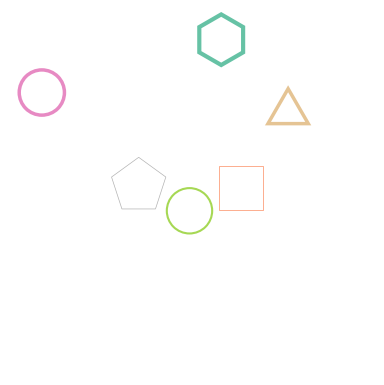[{"shape": "hexagon", "thickness": 3, "radius": 0.33, "center": [0.575, 0.897]}, {"shape": "square", "thickness": 0.5, "radius": 0.29, "center": [0.625, 0.513]}, {"shape": "circle", "thickness": 2.5, "radius": 0.29, "center": [0.109, 0.76]}, {"shape": "circle", "thickness": 1.5, "radius": 0.29, "center": [0.492, 0.452]}, {"shape": "triangle", "thickness": 2.5, "radius": 0.3, "center": [0.748, 0.709]}, {"shape": "pentagon", "thickness": 0.5, "radius": 0.37, "center": [0.36, 0.517]}]